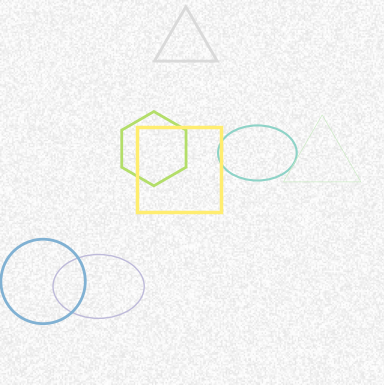[{"shape": "oval", "thickness": 1.5, "radius": 0.51, "center": [0.669, 0.603]}, {"shape": "oval", "thickness": 1, "radius": 0.59, "center": [0.256, 0.256]}, {"shape": "circle", "thickness": 2, "radius": 0.55, "center": [0.112, 0.269]}, {"shape": "hexagon", "thickness": 2, "radius": 0.48, "center": [0.4, 0.614]}, {"shape": "triangle", "thickness": 2, "radius": 0.47, "center": [0.483, 0.888]}, {"shape": "triangle", "thickness": 0.5, "radius": 0.58, "center": [0.837, 0.586]}, {"shape": "square", "thickness": 2.5, "radius": 0.55, "center": [0.465, 0.559]}]